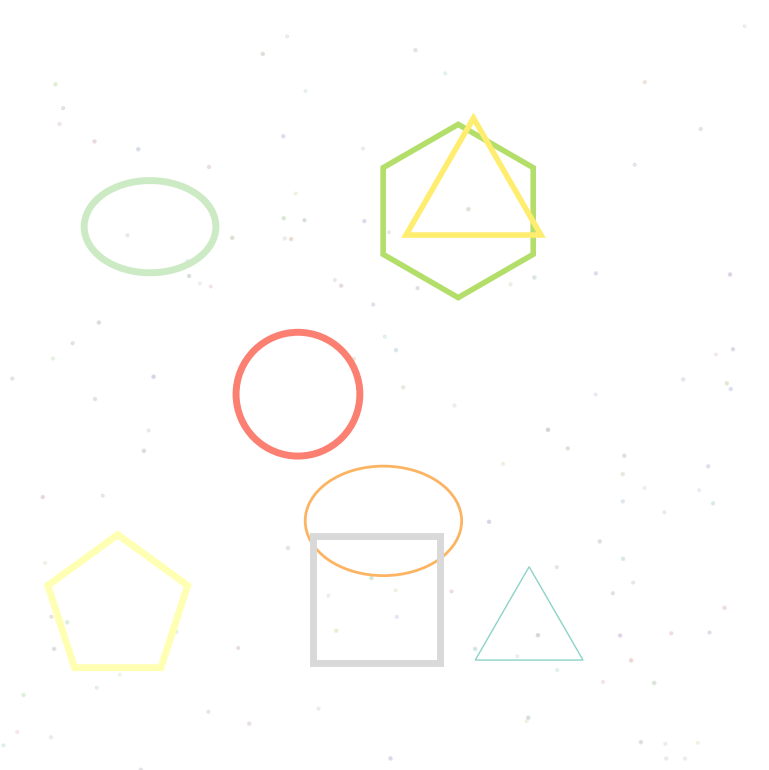[{"shape": "triangle", "thickness": 0.5, "radius": 0.4, "center": [0.687, 0.183]}, {"shape": "pentagon", "thickness": 2.5, "radius": 0.48, "center": [0.153, 0.21]}, {"shape": "circle", "thickness": 2.5, "radius": 0.4, "center": [0.387, 0.488]}, {"shape": "oval", "thickness": 1, "radius": 0.51, "center": [0.498, 0.324]}, {"shape": "hexagon", "thickness": 2, "radius": 0.56, "center": [0.595, 0.726]}, {"shape": "square", "thickness": 2.5, "radius": 0.41, "center": [0.488, 0.222]}, {"shape": "oval", "thickness": 2.5, "radius": 0.43, "center": [0.195, 0.706]}, {"shape": "triangle", "thickness": 2, "radius": 0.51, "center": [0.615, 0.745]}]